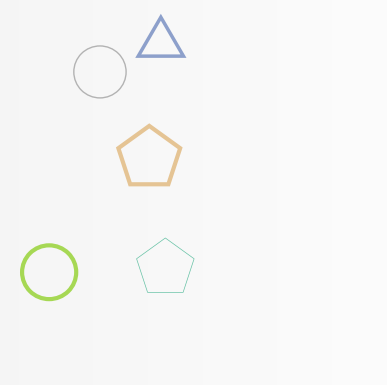[{"shape": "pentagon", "thickness": 0.5, "radius": 0.39, "center": [0.427, 0.304]}, {"shape": "triangle", "thickness": 2.5, "radius": 0.34, "center": [0.415, 0.888]}, {"shape": "circle", "thickness": 3, "radius": 0.35, "center": [0.127, 0.293]}, {"shape": "pentagon", "thickness": 3, "radius": 0.42, "center": [0.385, 0.589]}, {"shape": "circle", "thickness": 1, "radius": 0.34, "center": [0.258, 0.813]}]